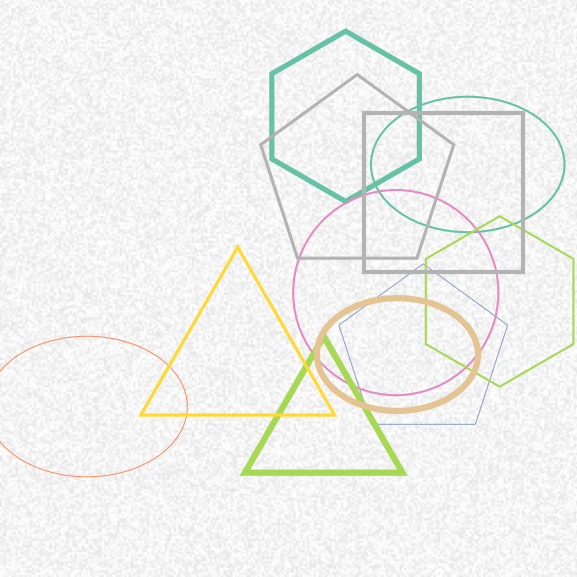[{"shape": "oval", "thickness": 1, "radius": 0.84, "center": [0.81, 0.714]}, {"shape": "hexagon", "thickness": 2.5, "radius": 0.74, "center": [0.598, 0.798]}, {"shape": "oval", "thickness": 0.5, "radius": 0.87, "center": [0.15, 0.295]}, {"shape": "pentagon", "thickness": 0.5, "radius": 0.77, "center": [0.733, 0.389]}, {"shape": "circle", "thickness": 1, "radius": 0.89, "center": [0.685, 0.492]}, {"shape": "hexagon", "thickness": 1, "radius": 0.74, "center": [0.865, 0.477]}, {"shape": "triangle", "thickness": 3, "radius": 0.79, "center": [0.561, 0.259]}, {"shape": "triangle", "thickness": 1.5, "radius": 0.97, "center": [0.412, 0.377]}, {"shape": "oval", "thickness": 3, "radius": 0.7, "center": [0.688, 0.385]}, {"shape": "square", "thickness": 2, "radius": 0.69, "center": [0.768, 0.665]}, {"shape": "pentagon", "thickness": 1.5, "radius": 0.88, "center": [0.619, 0.694]}]